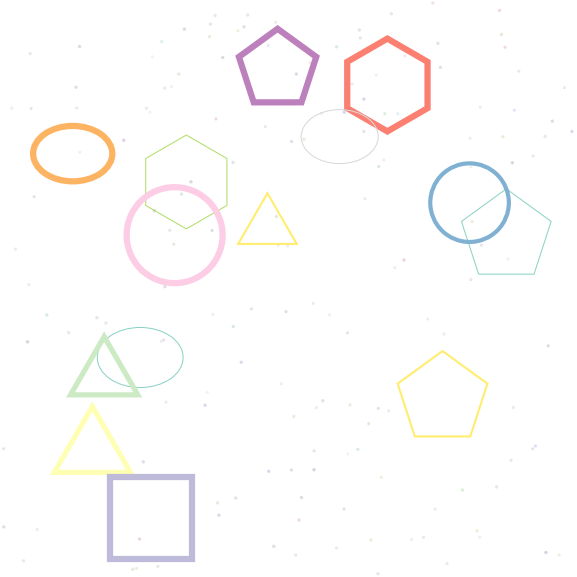[{"shape": "pentagon", "thickness": 0.5, "radius": 0.41, "center": [0.877, 0.59]}, {"shape": "oval", "thickness": 0.5, "radius": 0.37, "center": [0.243, 0.38]}, {"shape": "triangle", "thickness": 2.5, "radius": 0.38, "center": [0.16, 0.219]}, {"shape": "square", "thickness": 3, "radius": 0.35, "center": [0.261, 0.102]}, {"shape": "hexagon", "thickness": 3, "radius": 0.4, "center": [0.671, 0.852]}, {"shape": "circle", "thickness": 2, "radius": 0.34, "center": [0.813, 0.648]}, {"shape": "oval", "thickness": 3, "radius": 0.34, "center": [0.126, 0.733]}, {"shape": "hexagon", "thickness": 0.5, "radius": 0.41, "center": [0.323, 0.684]}, {"shape": "circle", "thickness": 3, "radius": 0.42, "center": [0.302, 0.592]}, {"shape": "oval", "thickness": 0.5, "radius": 0.33, "center": [0.588, 0.763]}, {"shape": "pentagon", "thickness": 3, "radius": 0.35, "center": [0.481, 0.879]}, {"shape": "triangle", "thickness": 2.5, "radius": 0.34, "center": [0.18, 0.349]}, {"shape": "triangle", "thickness": 1, "radius": 0.29, "center": [0.463, 0.606]}, {"shape": "pentagon", "thickness": 1, "radius": 0.41, "center": [0.766, 0.31]}]